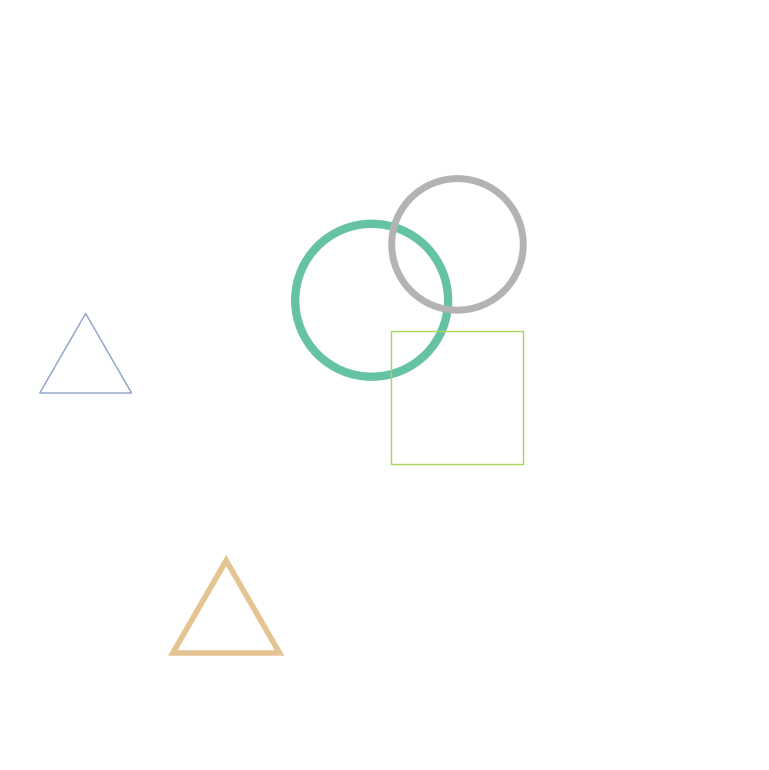[{"shape": "circle", "thickness": 3, "radius": 0.5, "center": [0.483, 0.61]}, {"shape": "triangle", "thickness": 0.5, "radius": 0.34, "center": [0.111, 0.524]}, {"shape": "square", "thickness": 0.5, "radius": 0.43, "center": [0.593, 0.484]}, {"shape": "triangle", "thickness": 2, "radius": 0.4, "center": [0.294, 0.192]}, {"shape": "circle", "thickness": 2.5, "radius": 0.43, "center": [0.594, 0.683]}]